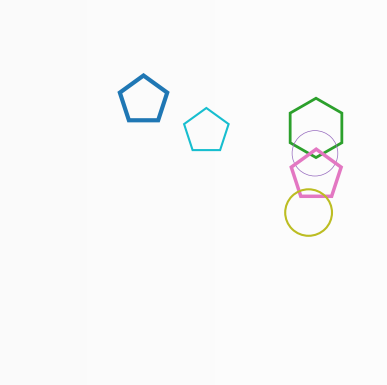[{"shape": "pentagon", "thickness": 3, "radius": 0.32, "center": [0.37, 0.74]}, {"shape": "hexagon", "thickness": 2, "radius": 0.39, "center": [0.815, 0.668]}, {"shape": "circle", "thickness": 0.5, "radius": 0.29, "center": [0.813, 0.602]}, {"shape": "pentagon", "thickness": 2.5, "radius": 0.34, "center": [0.816, 0.545]}, {"shape": "circle", "thickness": 1.5, "radius": 0.3, "center": [0.796, 0.448]}, {"shape": "pentagon", "thickness": 1.5, "radius": 0.3, "center": [0.533, 0.659]}]